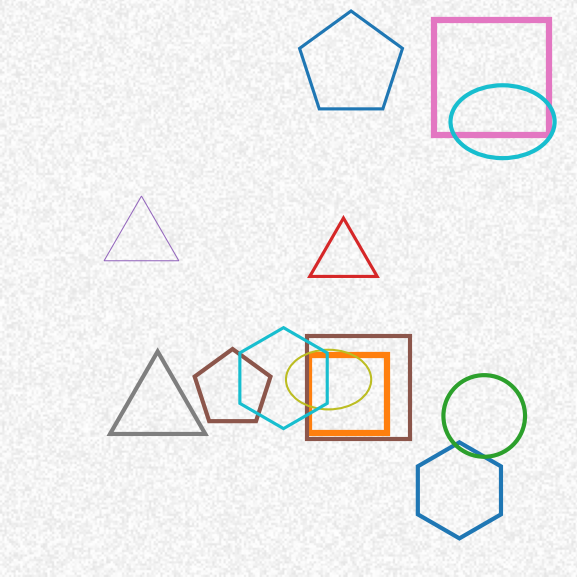[{"shape": "hexagon", "thickness": 2, "radius": 0.42, "center": [0.795, 0.15]}, {"shape": "pentagon", "thickness": 1.5, "radius": 0.47, "center": [0.608, 0.886]}, {"shape": "square", "thickness": 3, "radius": 0.34, "center": [0.603, 0.317]}, {"shape": "circle", "thickness": 2, "radius": 0.35, "center": [0.838, 0.279]}, {"shape": "triangle", "thickness": 1.5, "radius": 0.34, "center": [0.595, 0.554]}, {"shape": "triangle", "thickness": 0.5, "radius": 0.37, "center": [0.245, 0.585]}, {"shape": "square", "thickness": 2, "radius": 0.45, "center": [0.621, 0.328]}, {"shape": "pentagon", "thickness": 2, "radius": 0.35, "center": [0.403, 0.326]}, {"shape": "square", "thickness": 3, "radius": 0.5, "center": [0.851, 0.865]}, {"shape": "triangle", "thickness": 2, "radius": 0.48, "center": [0.273, 0.295]}, {"shape": "oval", "thickness": 1, "radius": 0.37, "center": [0.569, 0.342]}, {"shape": "oval", "thickness": 2, "radius": 0.45, "center": [0.87, 0.788]}, {"shape": "hexagon", "thickness": 1.5, "radius": 0.44, "center": [0.491, 0.344]}]